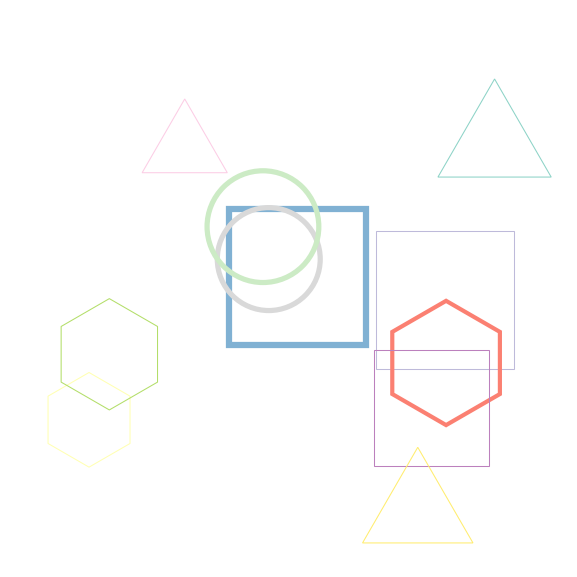[{"shape": "triangle", "thickness": 0.5, "radius": 0.57, "center": [0.856, 0.749]}, {"shape": "hexagon", "thickness": 0.5, "radius": 0.41, "center": [0.154, 0.272]}, {"shape": "square", "thickness": 0.5, "radius": 0.6, "center": [0.771, 0.48]}, {"shape": "hexagon", "thickness": 2, "radius": 0.54, "center": [0.772, 0.371]}, {"shape": "square", "thickness": 3, "radius": 0.59, "center": [0.515, 0.52]}, {"shape": "hexagon", "thickness": 0.5, "radius": 0.48, "center": [0.189, 0.386]}, {"shape": "triangle", "thickness": 0.5, "radius": 0.43, "center": [0.32, 0.743]}, {"shape": "circle", "thickness": 2.5, "radius": 0.45, "center": [0.465, 0.551]}, {"shape": "square", "thickness": 0.5, "radius": 0.5, "center": [0.747, 0.292]}, {"shape": "circle", "thickness": 2.5, "radius": 0.48, "center": [0.455, 0.607]}, {"shape": "triangle", "thickness": 0.5, "radius": 0.55, "center": [0.723, 0.114]}]